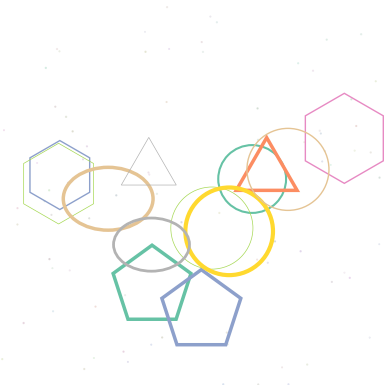[{"shape": "circle", "thickness": 1.5, "radius": 0.44, "center": [0.655, 0.535]}, {"shape": "pentagon", "thickness": 2.5, "radius": 0.53, "center": [0.395, 0.257]}, {"shape": "triangle", "thickness": 2.5, "radius": 0.46, "center": [0.693, 0.551]}, {"shape": "hexagon", "thickness": 1, "radius": 0.45, "center": [0.155, 0.545]}, {"shape": "pentagon", "thickness": 2.5, "radius": 0.54, "center": [0.523, 0.192]}, {"shape": "hexagon", "thickness": 1, "radius": 0.58, "center": [0.894, 0.641]}, {"shape": "circle", "thickness": 0.5, "radius": 0.53, "center": [0.55, 0.408]}, {"shape": "hexagon", "thickness": 0.5, "radius": 0.52, "center": [0.152, 0.523]}, {"shape": "circle", "thickness": 3, "radius": 0.57, "center": [0.595, 0.399]}, {"shape": "circle", "thickness": 1, "radius": 0.53, "center": [0.748, 0.56]}, {"shape": "oval", "thickness": 2.5, "radius": 0.58, "center": [0.281, 0.484]}, {"shape": "oval", "thickness": 2, "radius": 0.49, "center": [0.394, 0.365]}, {"shape": "triangle", "thickness": 0.5, "radius": 0.41, "center": [0.386, 0.561]}]